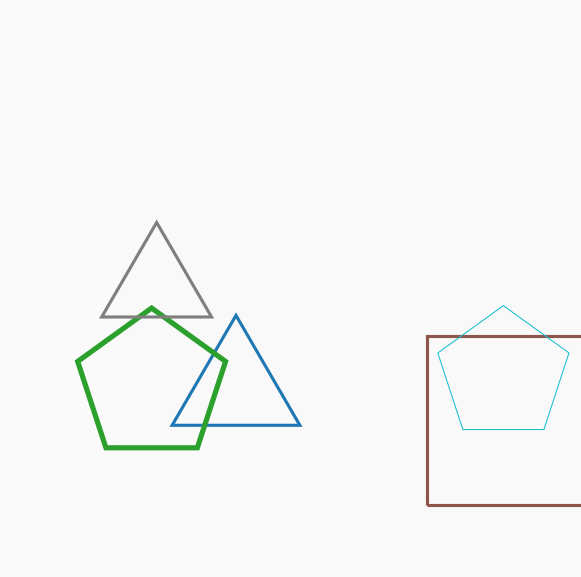[{"shape": "triangle", "thickness": 1.5, "radius": 0.63, "center": [0.406, 0.326]}, {"shape": "pentagon", "thickness": 2.5, "radius": 0.67, "center": [0.261, 0.332]}, {"shape": "square", "thickness": 1.5, "radius": 0.73, "center": [0.882, 0.271]}, {"shape": "triangle", "thickness": 1.5, "radius": 0.55, "center": [0.269, 0.505]}, {"shape": "pentagon", "thickness": 0.5, "radius": 0.59, "center": [0.866, 0.351]}]